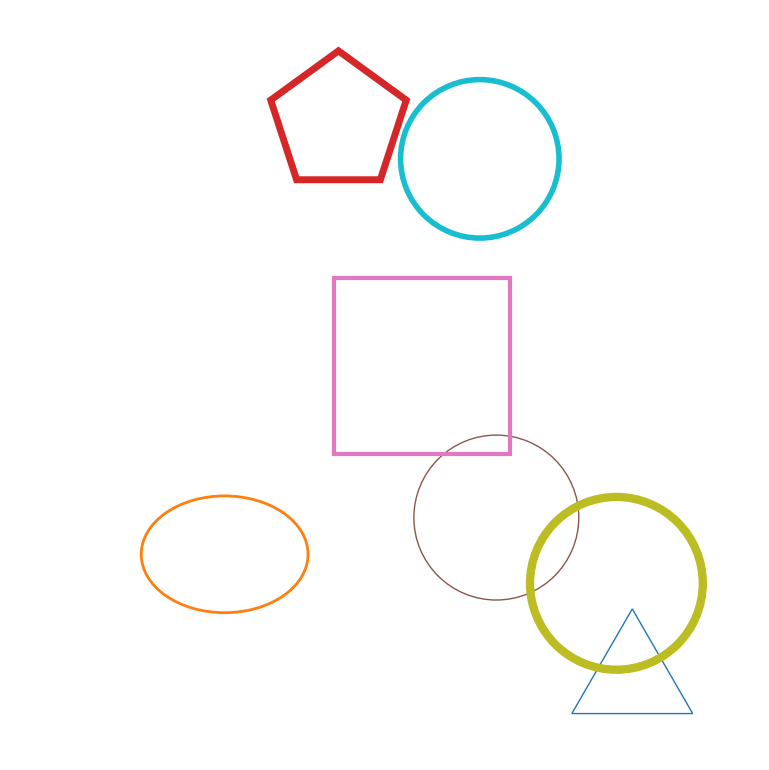[{"shape": "triangle", "thickness": 0.5, "radius": 0.45, "center": [0.821, 0.119]}, {"shape": "oval", "thickness": 1, "radius": 0.54, "center": [0.292, 0.28]}, {"shape": "pentagon", "thickness": 2.5, "radius": 0.46, "center": [0.44, 0.841]}, {"shape": "circle", "thickness": 0.5, "radius": 0.54, "center": [0.645, 0.328]}, {"shape": "square", "thickness": 1.5, "radius": 0.57, "center": [0.548, 0.525]}, {"shape": "circle", "thickness": 3, "radius": 0.56, "center": [0.801, 0.242]}, {"shape": "circle", "thickness": 2, "radius": 0.51, "center": [0.623, 0.794]}]